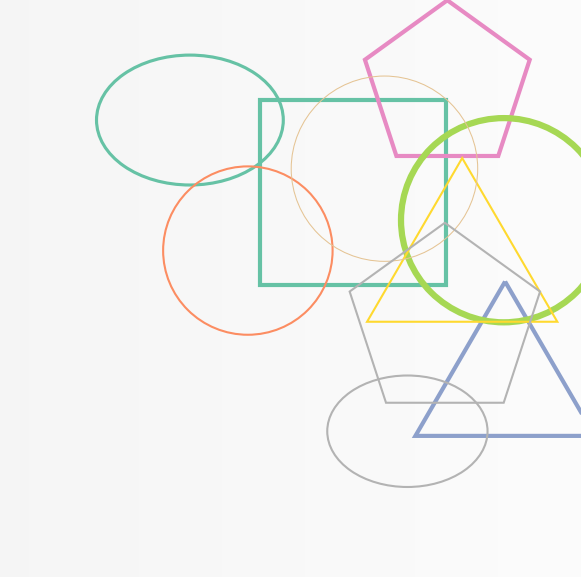[{"shape": "square", "thickness": 2, "radius": 0.8, "center": [0.608, 0.666]}, {"shape": "oval", "thickness": 1.5, "radius": 0.8, "center": [0.327, 0.791]}, {"shape": "circle", "thickness": 1, "radius": 0.73, "center": [0.426, 0.565]}, {"shape": "triangle", "thickness": 2, "radius": 0.89, "center": [0.869, 0.333]}, {"shape": "pentagon", "thickness": 2, "radius": 0.75, "center": [0.77, 0.85]}, {"shape": "circle", "thickness": 3, "radius": 0.88, "center": [0.867, 0.618]}, {"shape": "triangle", "thickness": 1, "radius": 0.94, "center": [0.795, 0.536]}, {"shape": "circle", "thickness": 0.5, "radius": 0.8, "center": [0.661, 0.707]}, {"shape": "pentagon", "thickness": 1, "radius": 0.86, "center": [0.765, 0.441]}, {"shape": "oval", "thickness": 1, "radius": 0.69, "center": [0.701, 0.252]}]